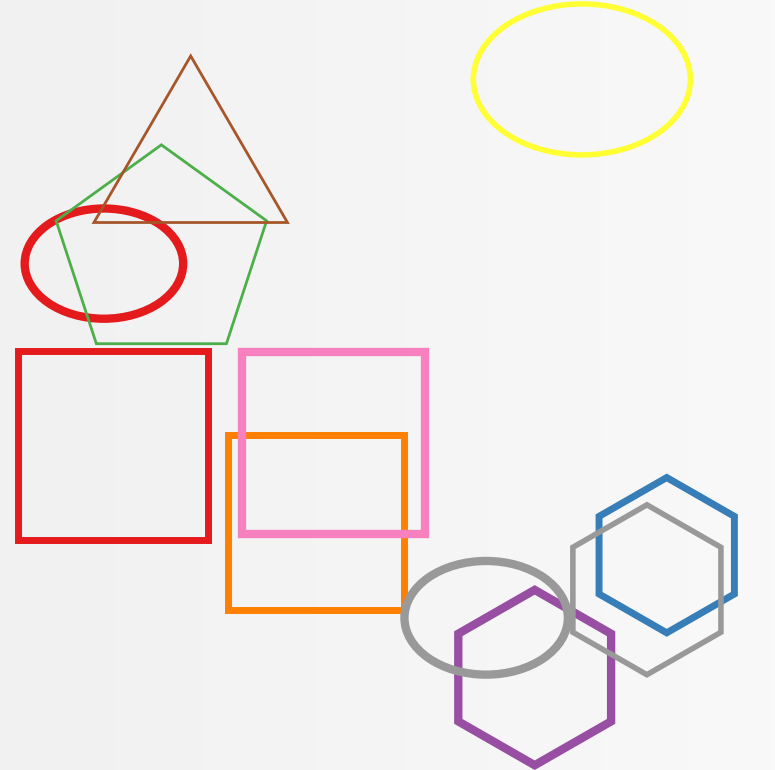[{"shape": "square", "thickness": 2.5, "radius": 0.61, "center": [0.146, 0.422]}, {"shape": "oval", "thickness": 3, "radius": 0.51, "center": [0.134, 0.658]}, {"shape": "hexagon", "thickness": 2.5, "radius": 0.5, "center": [0.86, 0.279]}, {"shape": "pentagon", "thickness": 1, "radius": 0.71, "center": [0.208, 0.669]}, {"shape": "hexagon", "thickness": 3, "radius": 0.57, "center": [0.69, 0.12]}, {"shape": "square", "thickness": 2.5, "radius": 0.57, "center": [0.408, 0.322]}, {"shape": "oval", "thickness": 2, "radius": 0.7, "center": [0.751, 0.897]}, {"shape": "triangle", "thickness": 1, "radius": 0.72, "center": [0.246, 0.783]}, {"shape": "square", "thickness": 3, "radius": 0.59, "center": [0.43, 0.425]}, {"shape": "oval", "thickness": 3, "radius": 0.53, "center": [0.627, 0.198]}, {"shape": "hexagon", "thickness": 2, "radius": 0.55, "center": [0.835, 0.234]}]